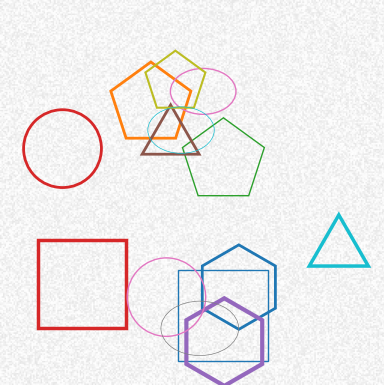[{"shape": "hexagon", "thickness": 2, "radius": 0.55, "center": [0.62, 0.254]}, {"shape": "square", "thickness": 1, "radius": 0.59, "center": [0.579, 0.181]}, {"shape": "pentagon", "thickness": 2, "radius": 0.55, "center": [0.392, 0.73]}, {"shape": "pentagon", "thickness": 1, "radius": 0.56, "center": [0.58, 0.582]}, {"shape": "circle", "thickness": 2, "radius": 0.51, "center": [0.162, 0.614]}, {"shape": "square", "thickness": 2.5, "radius": 0.57, "center": [0.212, 0.263]}, {"shape": "hexagon", "thickness": 3, "radius": 0.57, "center": [0.583, 0.111]}, {"shape": "triangle", "thickness": 2, "radius": 0.43, "center": [0.443, 0.642]}, {"shape": "circle", "thickness": 1, "radius": 0.51, "center": [0.432, 0.228]}, {"shape": "oval", "thickness": 1, "radius": 0.43, "center": [0.528, 0.763]}, {"shape": "oval", "thickness": 0.5, "radius": 0.5, "center": [0.519, 0.147]}, {"shape": "pentagon", "thickness": 1.5, "radius": 0.41, "center": [0.456, 0.786]}, {"shape": "oval", "thickness": 0.5, "radius": 0.43, "center": [0.47, 0.662]}, {"shape": "triangle", "thickness": 2.5, "radius": 0.44, "center": [0.88, 0.353]}]